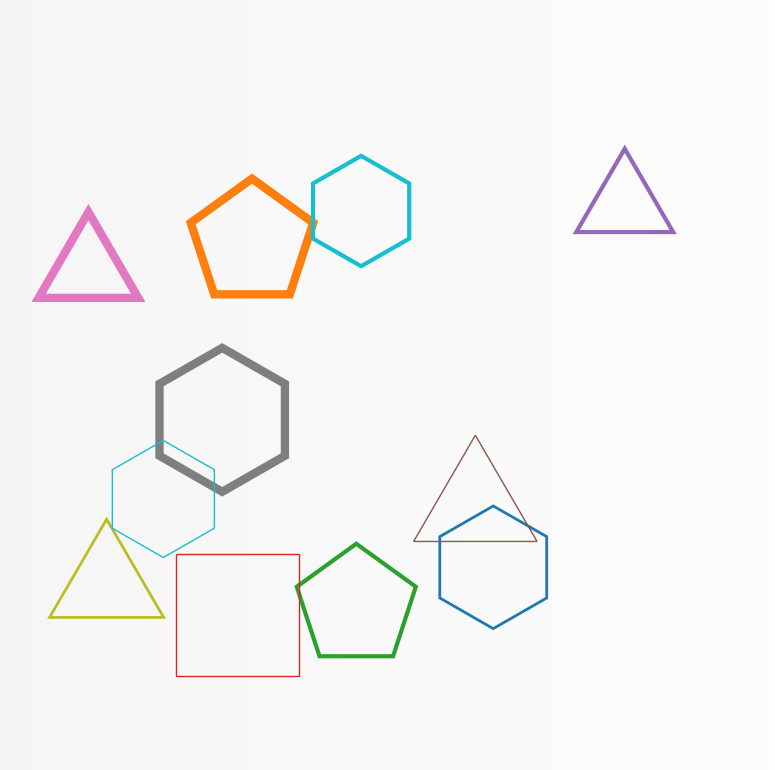[{"shape": "hexagon", "thickness": 1, "radius": 0.4, "center": [0.636, 0.263]}, {"shape": "pentagon", "thickness": 3, "radius": 0.42, "center": [0.325, 0.685]}, {"shape": "pentagon", "thickness": 1.5, "radius": 0.4, "center": [0.46, 0.213]}, {"shape": "square", "thickness": 0.5, "radius": 0.4, "center": [0.306, 0.201]}, {"shape": "triangle", "thickness": 1.5, "radius": 0.36, "center": [0.806, 0.735]}, {"shape": "triangle", "thickness": 0.5, "radius": 0.46, "center": [0.613, 0.343]}, {"shape": "triangle", "thickness": 3, "radius": 0.37, "center": [0.114, 0.65]}, {"shape": "hexagon", "thickness": 3, "radius": 0.47, "center": [0.287, 0.455]}, {"shape": "triangle", "thickness": 1, "radius": 0.43, "center": [0.138, 0.241]}, {"shape": "hexagon", "thickness": 1.5, "radius": 0.36, "center": [0.466, 0.726]}, {"shape": "hexagon", "thickness": 0.5, "radius": 0.38, "center": [0.211, 0.352]}]